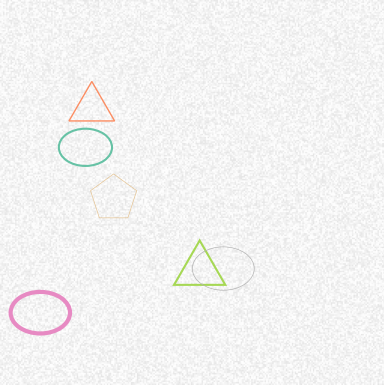[{"shape": "oval", "thickness": 1.5, "radius": 0.35, "center": [0.222, 0.617]}, {"shape": "triangle", "thickness": 1, "radius": 0.34, "center": [0.238, 0.72]}, {"shape": "oval", "thickness": 3, "radius": 0.39, "center": [0.105, 0.188]}, {"shape": "triangle", "thickness": 1.5, "radius": 0.38, "center": [0.519, 0.299]}, {"shape": "pentagon", "thickness": 0.5, "radius": 0.32, "center": [0.295, 0.485]}, {"shape": "oval", "thickness": 0.5, "radius": 0.4, "center": [0.58, 0.302]}]